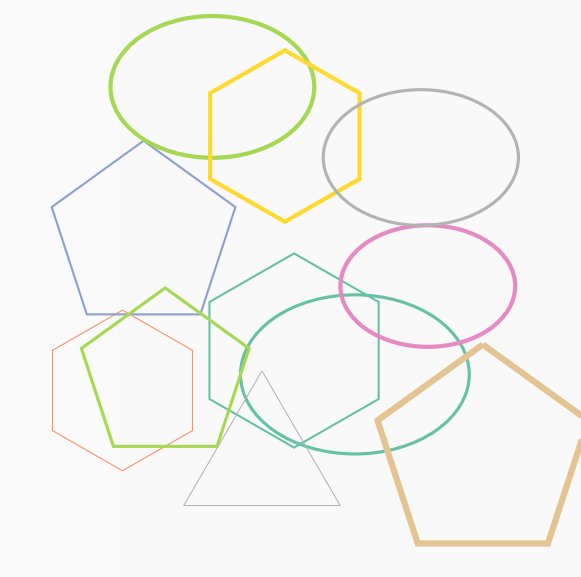[{"shape": "hexagon", "thickness": 1, "radius": 0.84, "center": [0.506, 0.392]}, {"shape": "oval", "thickness": 1.5, "radius": 0.98, "center": [0.611, 0.351]}, {"shape": "hexagon", "thickness": 0.5, "radius": 0.7, "center": [0.211, 0.323]}, {"shape": "pentagon", "thickness": 1, "radius": 0.83, "center": [0.247, 0.589]}, {"shape": "oval", "thickness": 2, "radius": 0.75, "center": [0.736, 0.504]}, {"shape": "oval", "thickness": 2, "radius": 0.88, "center": [0.365, 0.849]}, {"shape": "pentagon", "thickness": 1.5, "radius": 0.76, "center": [0.284, 0.349]}, {"shape": "hexagon", "thickness": 2, "radius": 0.74, "center": [0.49, 0.764]}, {"shape": "pentagon", "thickness": 3, "radius": 0.95, "center": [0.831, 0.212]}, {"shape": "oval", "thickness": 1.5, "radius": 0.84, "center": [0.724, 0.726]}, {"shape": "triangle", "thickness": 0.5, "radius": 0.78, "center": [0.451, 0.202]}]